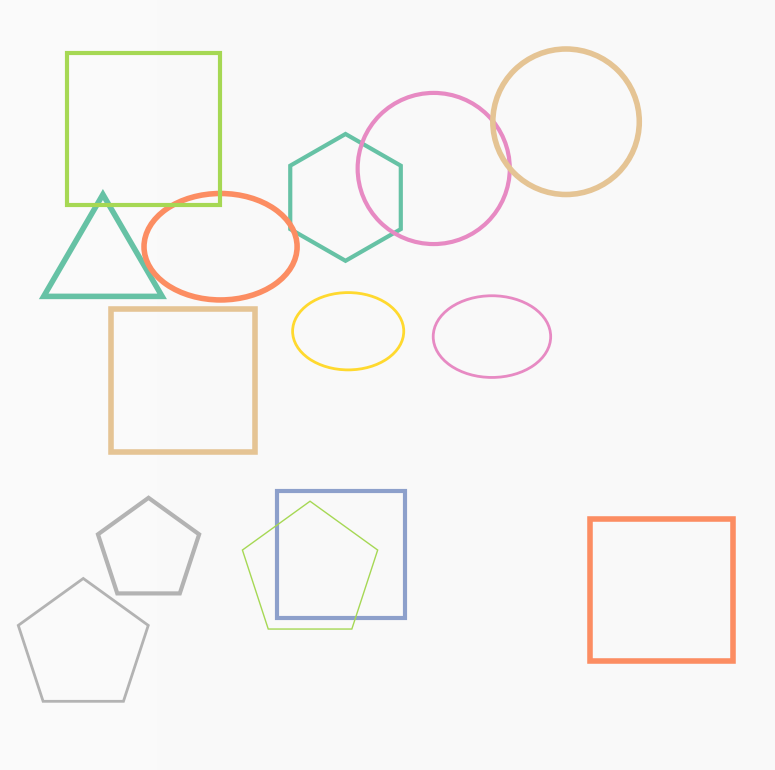[{"shape": "hexagon", "thickness": 1.5, "radius": 0.41, "center": [0.446, 0.744]}, {"shape": "triangle", "thickness": 2, "radius": 0.44, "center": [0.133, 0.659]}, {"shape": "oval", "thickness": 2, "radius": 0.49, "center": [0.285, 0.68]}, {"shape": "square", "thickness": 2, "radius": 0.46, "center": [0.854, 0.234]}, {"shape": "square", "thickness": 1.5, "radius": 0.41, "center": [0.44, 0.28]}, {"shape": "oval", "thickness": 1, "radius": 0.38, "center": [0.635, 0.563]}, {"shape": "circle", "thickness": 1.5, "radius": 0.49, "center": [0.56, 0.781]}, {"shape": "square", "thickness": 1.5, "radius": 0.5, "center": [0.185, 0.832]}, {"shape": "pentagon", "thickness": 0.5, "radius": 0.46, "center": [0.4, 0.257]}, {"shape": "oval", "thickness": 1, "radius": 0.36, "center": [0.449, 0.57]}, {"shape": "square", "thickness": 2, "radius": 0.46, "center": [0.236, 0.506]}, {"shape": "circle", "thickness": 2, "radius": 0.47, "center": [0.73, 0.842]}, {"shape": "pentagon", "thickness": 1.5, "radius": 0.34, "center": [0.192, 0.285]}, {"shape": "pentagon", "thickness": 1, "radius": 0.44, "center": [0.107, 0.161]}]